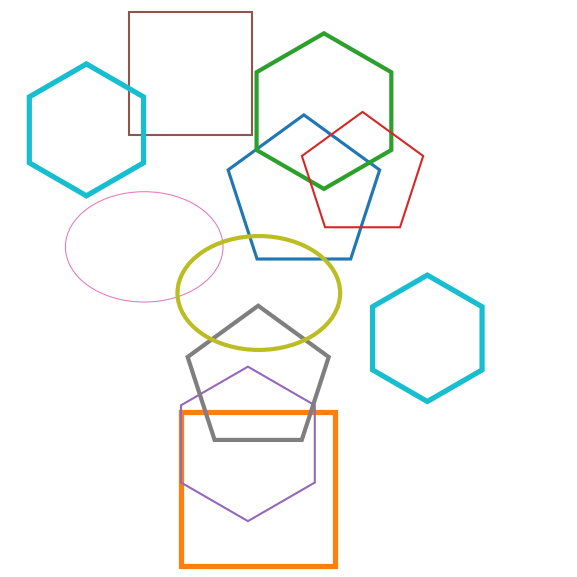[{"shape": "pentagon", "thickness": 1.5, "radius": 0.69, "center": [0.526, 0.662]}, {"shape": "square", "thickness": 2.5, "radius": 0.67, "center": [0.447, 0.152]}, {"shape": "hexagon", "thickness": 2, "radius": 0.67, "center": [0.561, 0.807]}, {"shape": "pentagon", "thickness": 1, "radius": 0.55, "center": [0.628, 0.695]}, {"shape": "hexagon", "thickness": 1, "radius": 0.67, "center": [0.429, 0.23]}, {"shape": "square", "thickness": 1, "radius": 0.53, "center": [0.33, 0.872]}, {"shape": "oval", "thickness": 0.5, "radius": 0.68, "center": [0.25, 0.572]}, {"shape": "pentagon", "thickness": 2, "radius": 0.64, "center": [0.447, 0.341]}, {"shape": "oval", "thickness": 2, "radius": 0.7, "center": [0.448, 0.492]}, {"shape": "hexagon", "thickness": 2.5, "radius": 0.57, "center": [0.15, 0.774]}, {"shape": "hexagon", "thickness": 2.5, "radius": 0.55, "center": [0.74, 0.413]}]